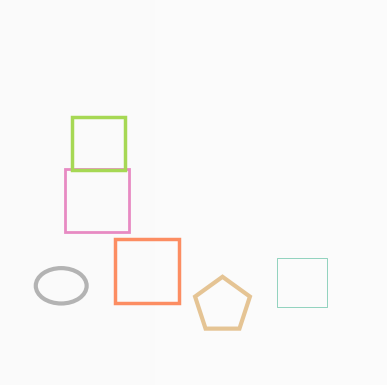[{"shape": "square", "thickness": 0.5, "radius": 0.32, "center": [0.78, 0.266]}, {"shape": "square", "thickness": 2.5, "radius": 0.41, "center": [0.379, 0.296]}, {"shape": "square", "thickness": 2, "radius": 0.41, "center": [0.25, 0.479]}, {"shape": "square", "thickness": 2.5, "radius": 0.34, "center": [0.254, 0.628]}, {"shape": "pentagon", "thickness": 3, "radius": 0.37, "center": [0.574, 0.207]}, {"shape": "oval", "thickness": 3, "radius": 0.33, "center": [0.158, 0.258]}]